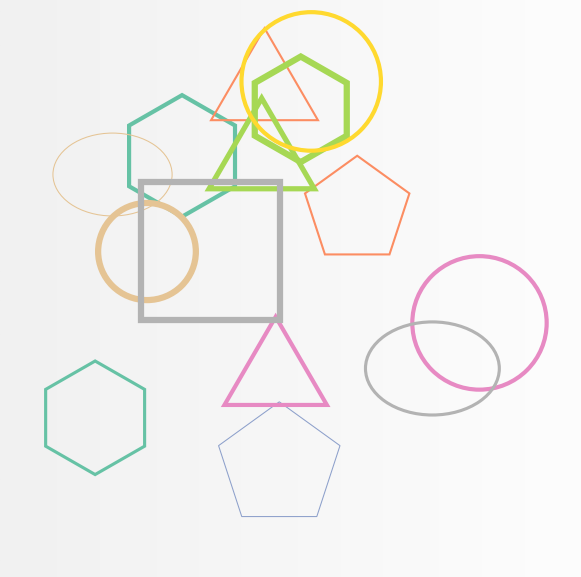[{"shape": "hexagon", "thickness": 1.5, "radius": 0.49, "center": [0.164, 0.276]}, {"shape": "hexagon", "thickness": 2, "radius": 0.53, "center": [0.313, 0.729]}, {"shape": "triangle", "thickness": 1, "radius": 0.53, "center": [0.455, 0.844]}, {"shape": "pentagon", "thickness": 1, "radius": 0.47, "center": [0.615, 0.635]}, {"shape": "pentagon", "thickness": 0.5, "radius": 0.55, "center": [0.48, 0.193]}, {"shape": "triangle", "thickness": 2, "radius": 0.51, "center": [0.474, 0.349]}, {"shape": "circle", "thickness": 2, "radius": 0.58, "center": [0.825, 0.44]}, {"shape": "hexagon", "thickness": 3, "radius": 0.46, "center": [0.517, 0.81]}, {"shape": "triangle", "thickness": 2.5, "radius": 0.52, "center": [0.45, 0.724]}, {"shape": "circle", "thickness": 2, "radius": 0.6, "center": [0.535, 0.858]}, {"shape": "circle", "thickness": 3, "radius": 0.42, "center": [0.253, 0.564]}, {"shape": "oval", "thickness": 0.5, "radius": 0.51, "center": [0.194, 0.697]}, {"shape": "square", "thickness": 3, "radius": 0.6, "center": [0.362, 0.564]}, {"shape": "oval", "thickness": 1.5, "radius": 0.58, "center": [0.744, 0.361]}]